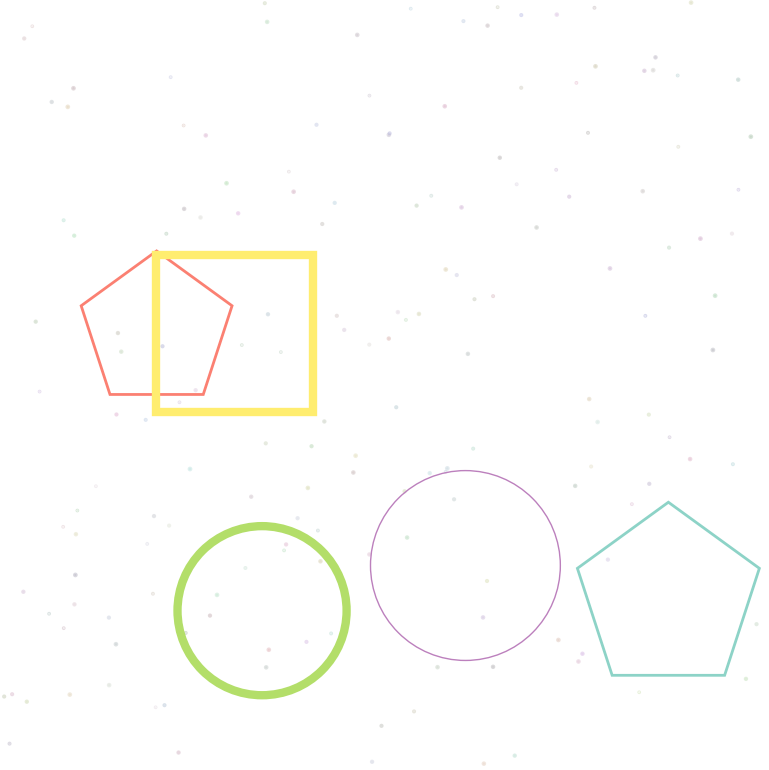[{"shape": "pentagon", "thickness": 1, "radius": 0.62, "center": [0.868, 0.224]}, {"shape": "pentagon", "thickness": 1, "radius": 0.52, "center": [0.203, 0.571]}, {"shape": "circle", "thickness": 3, "radius": 0.55, "center": [0.34, 0.207]}, {"shape": "circle", "thickness": 0.5, "radius": 0.62, "center": [0.604, 0.266]}, {"shape": "square", "thickness": 3, "radius": 0.51, "center": [0.305, 0.567]}]